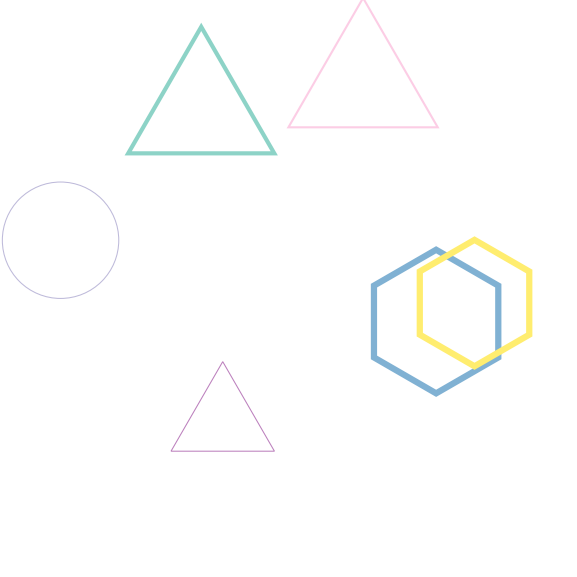[{"shape": "triangle", "thickness": 2, "radius": 0.73, "center": [0.348, 0.807]}, {"shape": "circle", "thickness": 0.5, "radius": 0.5, "center": [0.105, 0.583]}, {"shape": "hexagon", "thickness": 3, "radius": 0.62, "center": [0.755, 0.442]}, {"shape": "triangle", "thickness": 1, "radius": 0.75, "center": [0.629, 0.853]}, {"shape": "triangle", "thickness": 0.5, "radius": 0.52, "center": [0.386, 0.27]}, {"shape": "hexagon", "thickness": 3, "radius": 0.55, "center": [0.822, 0.474]}]